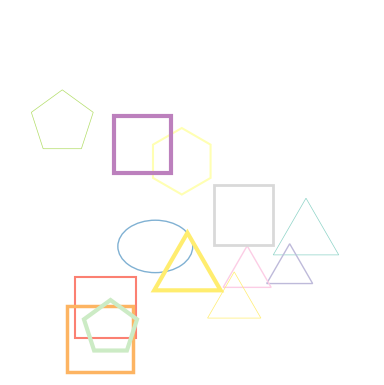[{"shape": "triangle", "thickness": 0.5, "radius": 0.49, "center": [0.795, 0.387]}, {"shape": "hexagon", "thickness": 1.5, "radius": 0.43, "center": [0.472, 0.581]}, {"shape": "triangle", "thickness": 1, "radius": 0.34, "center": [0.752, 0.298]}, {"shape": "square", "thickness": 1.5, "radius": 0.39, "center": [0.274, 0.202]}, {"shape": "oval", "thickness": 1, "radius": 0.49, "center": [0.403, 0.36]}, {"shape": "square", "thickness": 2.5, "radius": 0.43, "center": [0.26, 0.12]}, {"shape": "pentagon", "thickness": 0.5, "radius": 0.42, "center": [0.162, 0.682]}, {"shape": "triangle", "thickness": 1, "radius": 0.36, "center": [0.642, 0.29]}, {"shape": "square", "thickness": 2, "radius": 0.39, "center": [0.633, 0.442]}, {"shape": "square", "thickness": 3, "radius": 0.37, "center": [0.369, 0.624]}, {"shape": "pentagon", "thickness": 3, "radius": 0.36, "center": [0.287, 0.148]}, {"shape": "triangle", "thickness": 0.5, "radius": 0.4, "center": [0.608, 0.214]}, {"shape": "triangle", "thickness": 3, "radius": 0.5, "center": [0.487, 0.296]}]